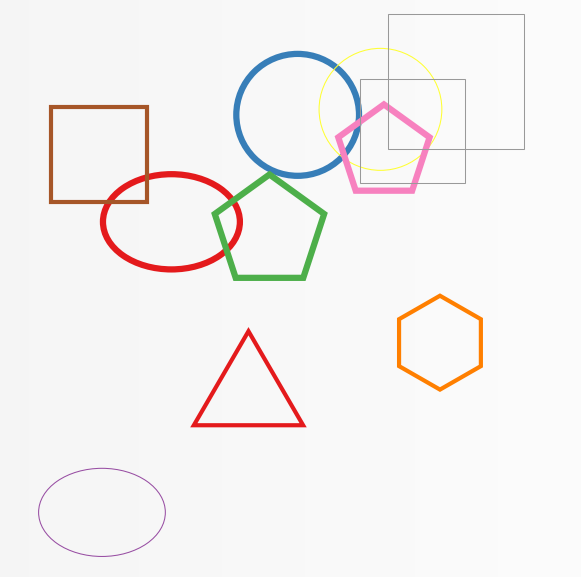[{"shape": "triangle", "thickness": 2, "radius": 0.54, "center": [0.427, 0.317]}, {"shape": "oval", "thickness": 3, "radius": 0.59, "center": [0.295, 0.615]}, {"shape": "circle", "thickness": 3, "radius": 0.53, "center": [0.512, 0.8]}, {"shape": "pentagon", "thickness": 3, "radius": 0.49, "center": [0.464, 0.598]}, {"shape": "oval", "thickness": 0.5, "radius": 0.55, "center": [0.175, 0.112]}, {"shape": "hexagon", "thickness": 2, "radius": 0.41, "center": [0.757, 0.406]}, {"shape": "circle", "thickness": 0.5, "radius": 0.53, "center": [0.655, 0.81]}, {"shape": "square", "thickness": 2, "radius": 0.41, "center": [0.17, 0.731]}, {"shape": "pentagon", "thickness": 3, "radius": 0.41, "center": [0.661, 0.736]}, {"shape": "square", "thickness": 0.5, "radius": 0.59, "center": [0.785, 0.857]}, {"shape": "square", "thickness": 0.5, "radius": 0.45, "center": [0.709, 0.772]}]